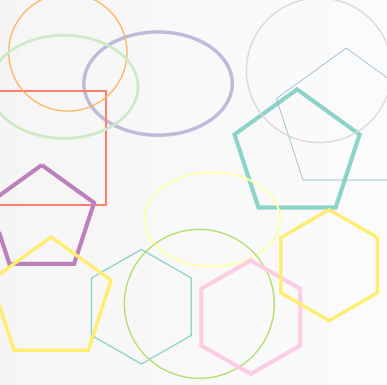[{"shape": "hexagon", "thickness": 1, "radius": 0.74, "center": [0.365, 0.203]}, {"shape": "pentagon", "thickness": 3, "radius": 0.85, "center": [0.767, 0.598]}, {"shape": "oval", "thickness": 1.5, "radius": 0.87, "center": [0.548, 0.43]}, {"shape": "oval", "thickness": 2.5, "radius": 0.96, "center": [0.408, 0.783]}, {"shape": "square", "thickness": 1.5, "radius": 0.74, "center": [0.124, 0.616]}, {"shape": "pentagon", "thickness": 0.5, "radius": 0.95, "center": [0.893, 0.686]}, {"shape": "circle", "thickness": 1, "radius": 0.76, "center": [0.175, 0.864]}, {"shape": "circle", "thickness": 1, "radius": 0.97, "center": [0.514, 0.211]}, {"shape": "hexagon", "thickness": 3, "radius": 0.74, "center": [0.647, 0.176]}, {"shape": "circle", "thickness": 1, "radius": 0.94, "center": [0.824, 0.817]}, {"shape": "pentagon", "thickness": 3, "radius": 0.71, "center": [0.108, 0.429]}, {"shape": "oval", "thickness": 2, "radius": 0.96, "center": [0.165, 0.775]}, {"shape": "hexagon", "thickness": 2.5, "radius": 0.72, "center": [0.85, 0.311]}, {"shape": "pentagon", "thickness": 2.5, "radius": 0.81, "center": [0.132, 0.222]}]